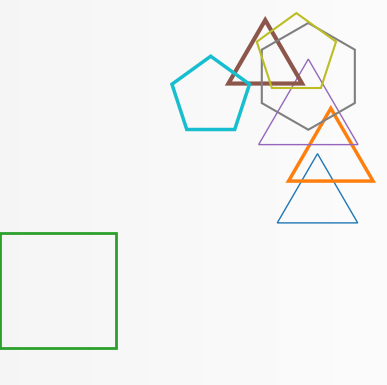[{"shape": "triangle", "thickness": 1, "radius": 0.6, "center": [0.819, 0.481]}, {"shape": "triangle", "thickness": 2.5, "radius": 0.63, "center": [0.854, 0.593]}, {"shape": "square", "thickness": 2, "radius": 0.75, "center": [0.15, 0.245]}, {"shape": "triangle", "thickness": 1, "radius": 0.74, "center": [0.796, 0.698]}, {"shape": "triangle", "thickness": 3, "radius": 0.55, "center": [0.685, 0.838]}, {"shape": "hexagon", "thickness": 1.5, "radius": 0.69, "center": [0.796, 0.802]}, {"shape": "pentagon", "thickness": 1.5, "radius": 0.54, "center": [0.765, 0.858]}, {"shape": "pentagon", "thickness": 2.5, "radius": 0.53, "center": [0.544, 0.749]}]